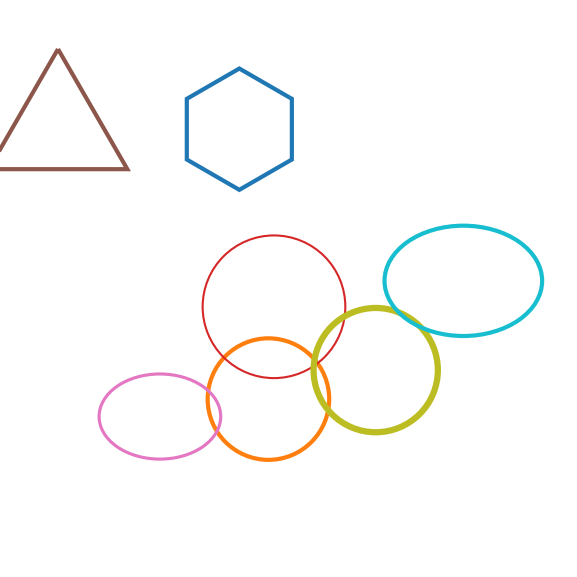[{"shape": "hexagon", "thickness": 2, "radius": 0.53, "center": [0.414, 0.775]}, {"shape": "circle", "thickness": 2, "radius": 0.53, "center": [0.465, 0.308]}, {"shape": "circle", "thickness": 1, "radius": 0.62, "center": [0.474, 0.468]}, {"shape": "triangle", "thickness": 2, "radius": 0.69, "center": [0.1, 0.776]}, {"shape": "oval", "thickness": 1.5, "radius": 0.53, "center": [0.277, 0.278]}, {"shape": "circle", "thickness": 3, "radius": 0.54, "center": [0.651, 0.358]}, {"shape": "oval", "thickness": 2, "radius": 0.68, "center": [0.802, 0.513]}]